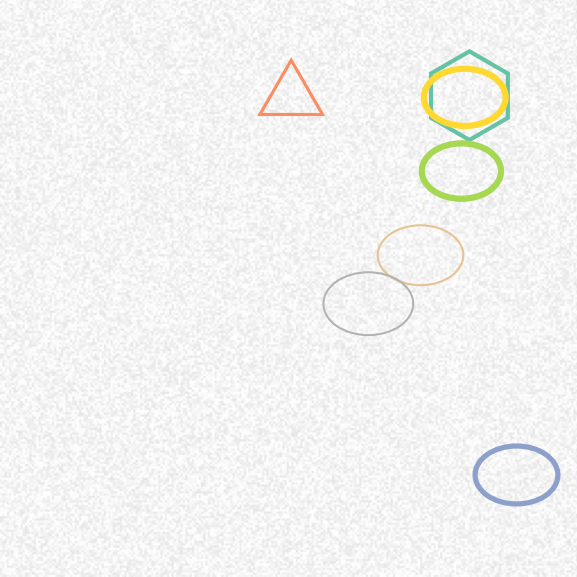[{"shape": "hexagon", "thickness": 2, "radius": 0.38, "center": [0.813, 0.833]}, {"shape": "triangle", "thickness": 1.5, "radius": 0.31, "center": [0.504, 0.832]}, {"shape": "oval", "thickness": 2.5, "radius": 0.36, "center": [0.894, 0.177]}, {"shape": "oval", "thickness": 3, "radius": 0.34, "center": [0.799, 0.703]}, {"shape": "oval", "thickness": 3, "radius": 0.35, "center": [0.805, 0.831]}, {"shape": "oval", "thickness": 1, "radius": 0.37, "center": [0.728, 0.557]}, {"shape": "oval", "thickness": 1, "radius": 0.39, "center": [0.638, 0.473]}]